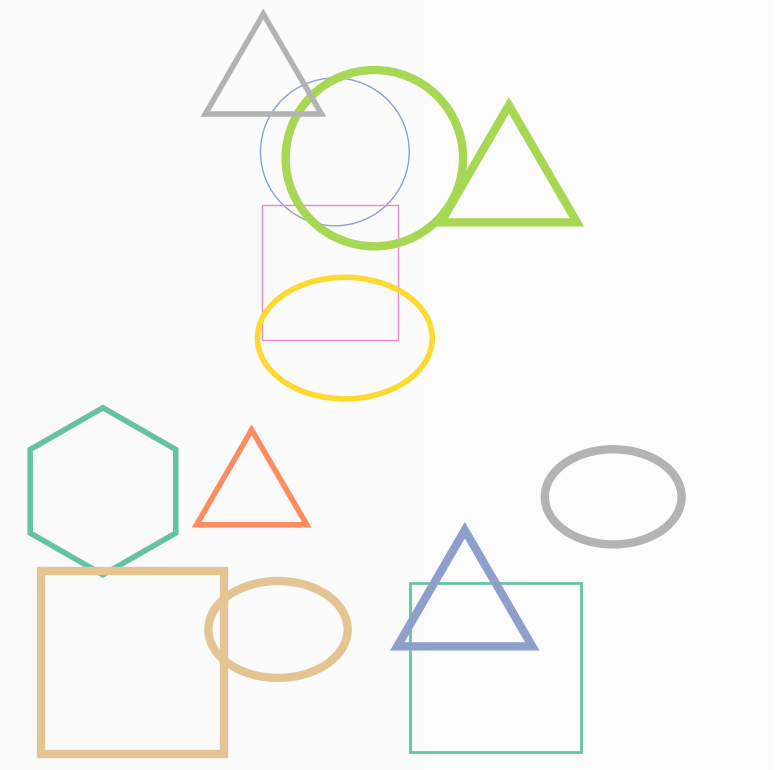[{"shape": "square", "thickness": 1, "radius": 0.55, "center": [0.639, 0.133]}, {"shape": "hexagon", "thickness": 2, "radius": 0.54, "center": [0.133, 0.362]}, {"shape": "triangle", "thickness": 2, "radius": 0.41, "center": [0.325, 0.36]}, {"shape": "circle", "thickness": 0.5, "radius": 0.48, "center": [0.432, 0.803]}, {"shape": "triangle", "thickness": 3, "radius": 0.5, "center": [0.6, 0.211]}, {"shape": "square", "thickness": 0.5, "radius": 0.44, "center": [0.426, 0.646]}, {"shape": "circle", "thickness": 3, "radius": 0.57, "center": [0.483, 0.795]}, {"shape": "triangle", "thickness": 3, "radius": 0.51, "center": [0.657, 0.762]}, {"shape": "oval", "thickness": 2, "radius": 0.56, "center": [0.445, 0.561]}, {"shape": "oval", "thickness": 3, "radius": 0.45, "center": [0.359, 0.183]}, {"shape": "square", "thickness": 3, "radius": 0.59, "center": [0.171, 0.14]}, {"shape": "triangle", "thickness": 2, "radius": 0.43, "center": [0.34, 0.895]}, {"shape": "oval", "thickness": 3, "radius": 0.44, "center": [0.791, 0.355]}]